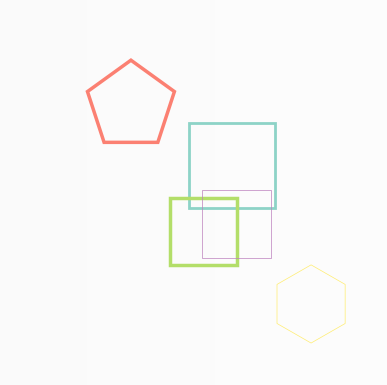[{"shape": "square", "thickness": 2, "radius": 0.56, "center": [0.599, 0.57]}, {"shape": "pentagon", "thickness": 2.5, "radius": 0.59, "center": [0.338, 0.726]}, {"shape": "square", "thickness": 2.5, "radius": 0.43, "center": [0.526, 0.398]}, {"shape": "square", "thickness": 0.5, "radius": 0.44, "center": [0.611, 0.418]}, {"shape": "hexagon", "thickness": 0.5, "radius": 0.51, "center": [0.803, 0.211]}]